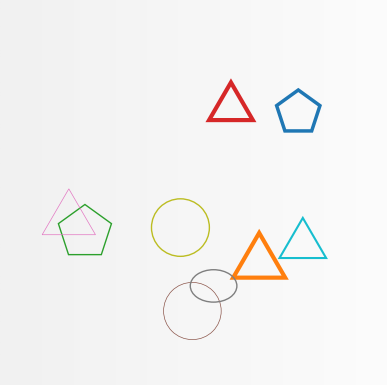[{"shape": "pentagon", "thickness": 2.5, "radius": 0.29, "center": [0.77, 0.707]}, {"shape": "triangle", "thickness": 3, "radius": 0.39, "center": [0.669, 0.318]}, {"shape": "pentagon", "thickness": 1, "radius": 0.36, "center": [0.219, 0.397]}, {"shape": "triangle", "thickness": 3, "radius": 0.33, "center": [0.596, 0.721]}, {"shape": "circle", "thickness": 0.5, "radius": 0.37, "center": [0.496, 0.192]}, {"shape": "triangle", "thickness": 0.5, "radius": 0.4, "center": [0.178, 0.43]}, {"shape": "oval", "thickness": 1, "radius": 0.3, "center": [0.551, 0.257]}, {"shape": "circle", "thickness": 1, "radius": 0.37, "center": [0.466, 0.409]}, {"shape": "triangle", "thickness": 1.5, "radius": 0.35, "center": [0.781, 0.365]}]